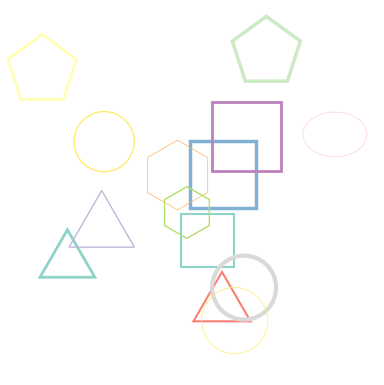[{"shape": "triangle", "thickness": 2, "radius": 0.41, "center": [0.175, 0.321]}, {"shape": "square", "thickness": 1.5, "radius": 0.34, "center": [0.538, 0.376]}, {"shape": "pentagon", "thickness": 2, "radius": 0.47, "center": [0.109, 0.817]}, {"shape": "triangle", "thickness": 1, "radius": 0.49, "center": [0.264, 0.407]}, {"shape": "triangle", "thickness": 1.5, "radius": 0.43, "center": [0.577, 0.208]}, {"shape": "square", "thickness": 2.5, "radius": 0.43, "center": [0.579, 0.547]}, {"shape": "hexagon", "thickness": 0.5, "radius": 0.45, "center": [0.461, 0.545]}, {"shape": "hexagon", "thickness": 1, "radius": 0.34, "center": [0.486, 0.448]}, {"shape": "oval", "thickness": 0.5, "radius": 0.41, "center": [0.87, 0.651]}, {"shape": "circle", "thickness": 3, "radius": 0.42, "center": [0.634, 0.253]}, {"shape": "square", "thickness": 2, "radius": 0.45, "center": [0.641, 0.647]}, {"shape": "pentagon", "thickness": 2.5, "radius": 0.46, "center": [0.692, 0.864]}, {"shape": "circle", "thickness": 0.5, "radius": 0.43, "center": [0.61, 0.167]}, {"shape": "circle", "thickness": 1, "radius": 0.39, "center": [0.27, 0.632]}]